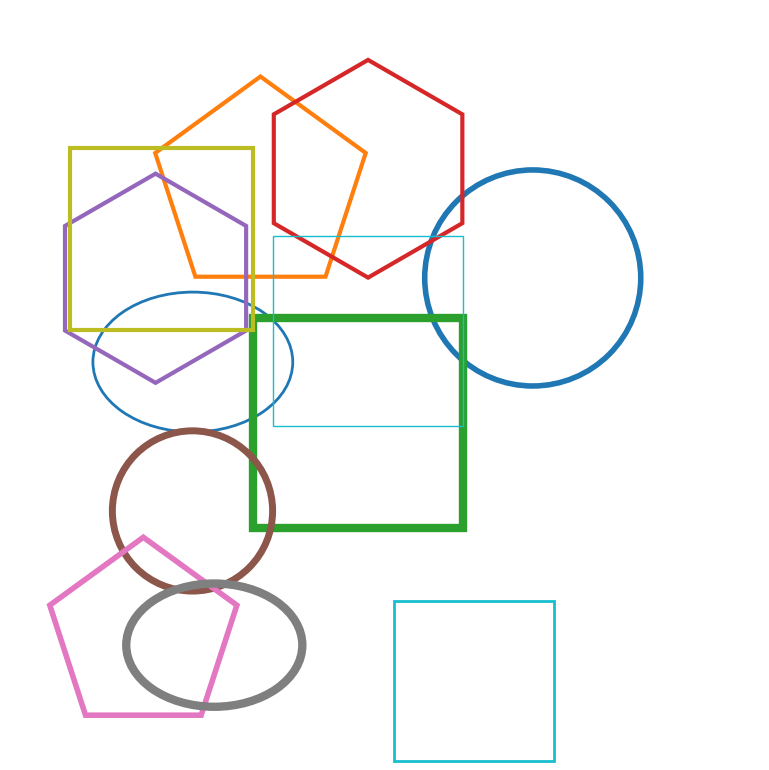[{"shape": "circle", "thickness": 2, "radius": 0.7, "center": [0.692, 0.639]}, {"shape": "oval", "thickness": 1, "radius": 0.65, "center": [0.25, 0.53]}, {"shape": "pentagon", "thickness": 1.5, "radius": 0.72, "center": [0.338, 0.757]}, {"shape": "square", "thickness": 3, "radius": 0.68, "center": [0.465, 0.451]}, {"shape": "hexagon", "thickness": 1.5, "radius": 0.71, "center": [0.478, 0.781]}, {"shape": "hexagon", "thickness": 1.5, "radius": 0.68, "center": [0.202, 0.639]}, {"shape": "circle", "thickness": 2.5, "radius": 0.52, "center": [0.25, 0.336]}, {"shape": "pentagon", "thickness": 2, "radius": 0.64, "center": [0.186, 0.175]}, {"shape": "oval", "thickness": 3, "radius": 0.57, "center": [0.278, 0.162]}, {"shape": "square", "thickness": 1.5, "radius": 0.59, "center": [0.21, 0.689]}, {"shape": "square", "thickness": 0.5, "radius": 0.62, "center": [0.478, 0.57]}, {"shape": "square", "thickness": 1, "radius": 0.52, "center": [0.615, 0.115]}]